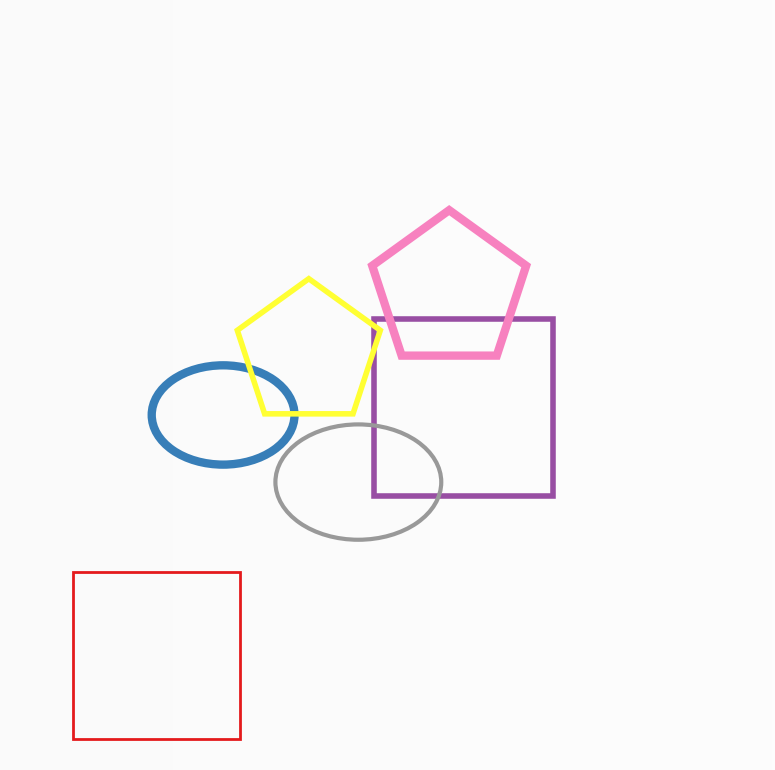[{"shape": "square", "thickness": 1, "radius": 0.54, "center": [0.202, 0.149]}, {"shape": "oval", "thickness": 3, "radius": 0.46, "center": [0.288, 0.461]}, {"shape": "square", "thickness": 2, "radius": 0.58, "center": [0.598, 0.471]}, {"shape": "pentagon", "thickness": 2, "radius": 0.49, "center": [0.398, 0.541]}, {"shape": "pentagon", "thickness": 3, "radius": 0.52, "center": [0.58, 0.623]}, {"shape": "oval", "thickness": 1.5, "radius": 0.53, "center": [0.462, 0.374]}]